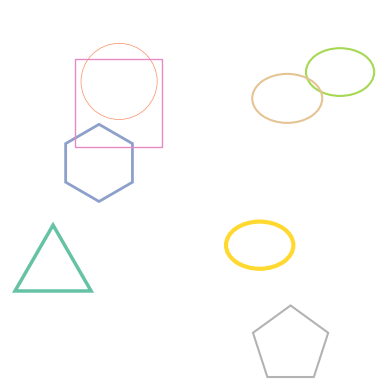[{"shape": "triangle", "thickness": 2.5, "radius": 0.57, "center": [0.138, 0.301]}, {"shape": "circle", "thickness": 0.5, "radius": 0.49, "center": [0.309, 0.789]}, {"shape": "hexagon", "thickness": 2, "radius": 0.5, "center": [0.257, 0.577]}, {"shape": "square", "thickness": 1, "radius": 0.57, "center": [0.308, 0.732]}, {"shape": "oval", "thickness": 1.5, "radius": 0.44, "center": [0.883, 0.813]}, {"shape": "oval", "thickness": 3, "radius": 0.44, "center": [0.675, 0.363]}, {"shape": "oval", "thickness": 1.5, "radius": 0.45, "center": [0.746, 0.744]}, {"shape": "pentagon", "thickness": 1.5, "radius": 0.51, "center": [0.755, 0.104]}]